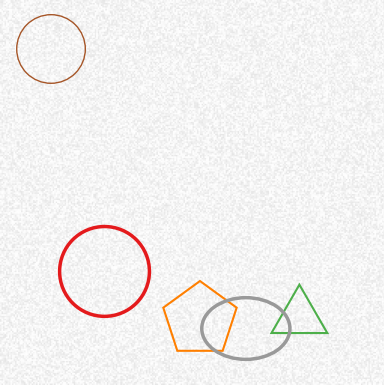[{"shape": "circle", "thickness": 2.5, "radius": 0.58, "center": [0.271, 0.295]}, {"shape": "triangle", "thickness": 1.5, "radius": 0.42, "center": [0.778, 0.177]}, {"shape": "pentagon", "thickness": 1.5, "radius": 0.5, "center": [0.519, 0.17]}, {"shape": "circle", "thickness": 1, "radius": 0.45, "center": [0.133, 0.873]}, {"shape": "oval", "thickness": 2.5, "radius": 0.57, "center": [0.639, 0.147]}]